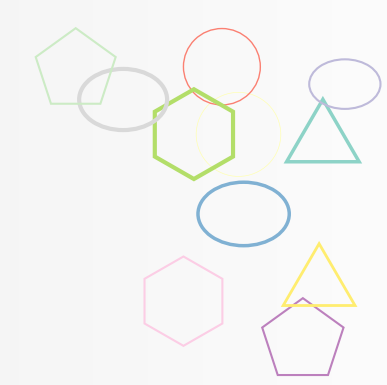[{"shape": "triangle", "thickness": 2.5, "radius": 0.54, "center": [0.833, 0.634]}, {"shape": "circle", "thickness": 0.5, "radius": 0.55, "center": [0.615, 0.651]}, {"shape": "oval", "thickness": 1.5, "radius": 0.46, "center": [0.89, 0.782]}, {"shape": "circle", "thickness": 1, "radius": 0.5, "center": [0.573, 0.827]}, {"shape": "oval", "thickness": 2.5, "radius": 0.59, "center": [0.629, 0.444]}, {"shape": "hexagon", "thickness": 3, "radius": 0.58, "center": [0.5, 0.652]}, {"shape": "hexagon", "thickness": 1.5, "radius": 0.58, "center": [0.473, 0.218]}, {"shape": "oval", "thickness": 3, "radius": 0.57, "center": [0.318, 0.742]}, {"shape": "pentagon", "thickness": 1.5, "radius": 0.55, "center": [0.782, 0.115]}, {"shape": "pentagon", "thickness": 1.5, "radius": 0.54, "center": [0.195, 0.818]}, {"shape": "triangle", "thickness": 2, "radius": 0.54, "center": [0.824, 0.26]}]